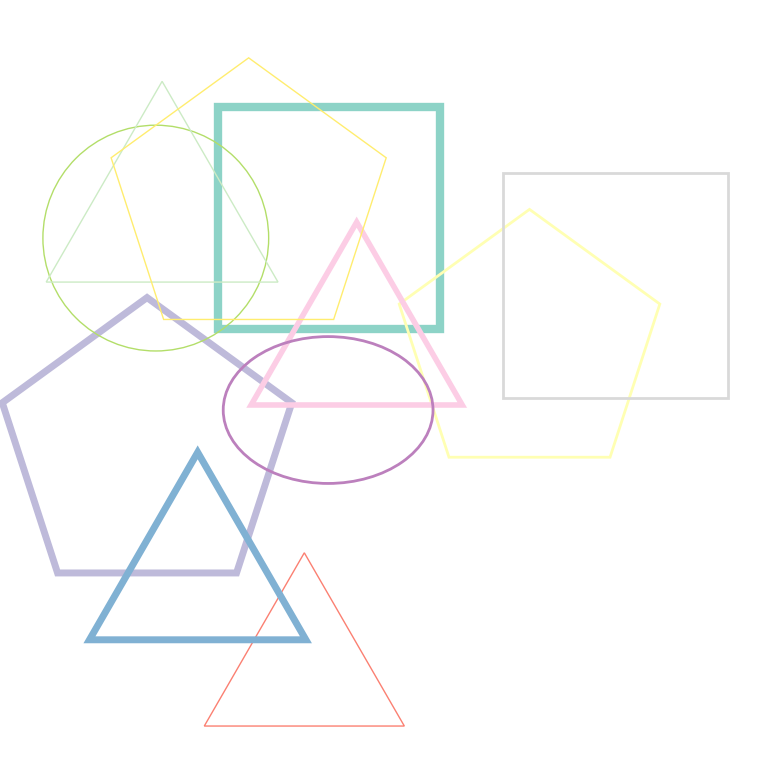[{"shape": "square", "thickness": 3, "radius": 0.72, "center": [0.427, 0.717]}, {"shape": "pentagon", "thickness": 1, "radius": 0.89, "center": [0.688, 0.55]}, {"shape": "pentagon", "thickness": 2.5, "radius": 0.99, "center": [0.191, 0.416]}, {"shape": "triangle", "thickness": 0.5, "radius": 0.75, "center": [0.395, 0.132]}, {"shape": "triangle", "thickness": 2.5, "radius": 0.81, "center": [0.257, 0.25]}, {"shape": "circle", "thickness": 0.5, "radius": 0.73, "center": [0.202, 0.691]}, {"shape": "triangle", "thickness": 2, "radius": 0.79, "center": [0.463, 0.553]}, {"shape": "square", "thickness": 1, "radius": 0.73, "center": [0.799, 0.629]}, {"shape": "oval", "thickness": 1, "radius": 0.68, "center": [0.426, 0.468]}, {"shape": "triangle", "thickness": 0.5, "radius": 0.87, "center": [0.211, 0.721]}, {"shape": "pentagon", "thickness": 0.5, "radius": 0.94, "center": [0.323, 0.737]}]